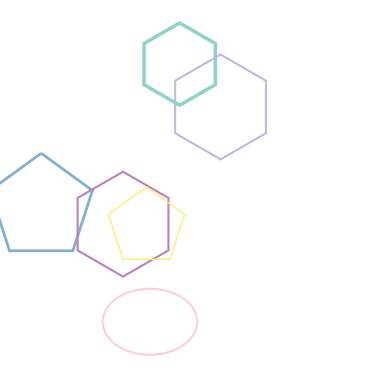[{"shape": "hexagon", "thickness": 2.5, "radius": 0.53, "center": [0.467, 0.833]}, {"shape": "hexagon", "thickness": 1.5, "radius": 0.68, "center": [0.573, 0.722]}, {"shape": "pentagon", "thickness": 2, "radius": 0.7, "center": [0.107, 0.462]}, {"shape": "oval", "thickness": 1.5, "radius": 0.61, "center": [0.389, 0.164]}, {"shape": "hexagon", "thickness": 1.5, "radius": 0.68, "center": [0.32, 0.418]}, {"shape": "pentagon", "thickness": 1, "radius": 0.52, "center": [0.38, 0.411]}]